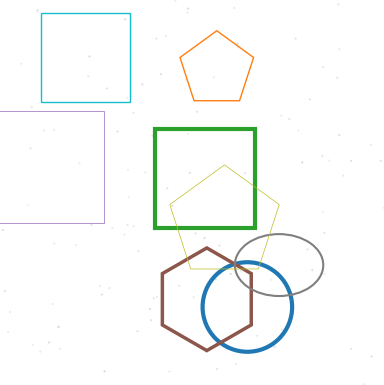[{"shape": "circle", "thickness": 3, "radius": 0.58, "center": [0.642, 0.203]}, {"shape": "pentagon", "thickness": 1, "radius": 0.5, "center": [0.563, 0.82]}, {"shape": "square", "thickness": 3, "radius": 0.65, "center": [0.533, 0.536]}, {"shape": "square", "thickness": 0.5, "radius": 0.73, "center": [0.125, 0.566]}, {"shape": "hexagon", "thickness": 2.5, "radius": 0.67, "center": [0.537, 0.223]}, {"shape": "oval", "thickness": 1.5, "radius": 0.57, "center": [0.725, 0.312]}, {"shape": "pentagon", "thickness": 0.5, "radius": 0.75, "center": [0.583, 0.422]}, {"shape": "square", "thickness": 1, "radius": 0.57, "center": [0.222, 0.851]}]